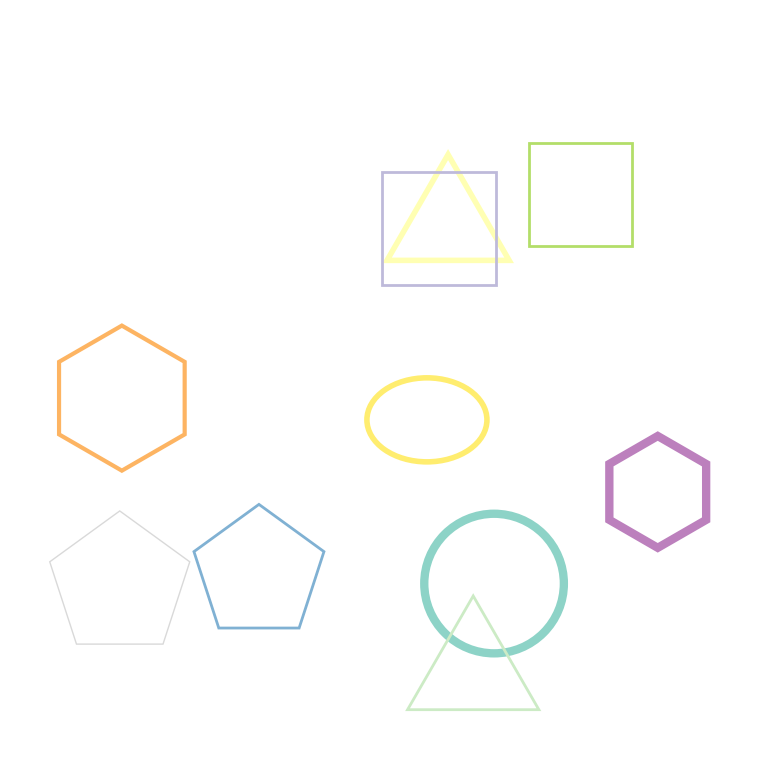[{"shape": "circle", "thickness": 3, "radius": 0.45, "center": [0.642, 0.242]}, {"shape": "triangle", "thickness": 2, "radius": 0.46, "center": [0.582, 0.708]}, {"shape": "square", "thickness": 1, "radius": 0.37, "center": [0.571, 0.703]}, {"shape": "pentagon", "thickness": 1, "radius": 0.44, "center": [0.336, 0.256]}, {"shape": "hexagon", "thickness": 1.5, "radius": 0.47, "center": [0.158, 0.483]}, {"shape": "square", "thickness": 1, "radius": 0.33, "center": [0.754, 0.748]}, {"shape": "pentagon", "thickness": 0.5, "radius": 0.48, "center": [0.156, 0.241]}, {"shape": "hexagon", "thickness": 3, "radius": 0.36, "center": [0.854, 0.361]}, {"shape": "triangle", "thickness": 1, "radius": 0.49, "center": [0.615, 0.128]}, {"shape": "oval", "thickness": 2, "radius": 0.39, "center": [0.554, 0.455]}]